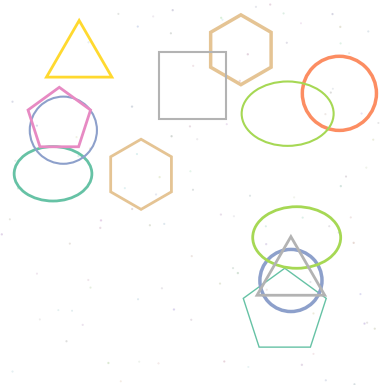[{"shape": "oval", "thickness": 2, "radius": 0.5, "center": [0.138, 0.549]}, {"shape": "pentagon", "thickness": 1, "radius": 0.57, "center": [0.74, 0.19]}, {"shape": "circle", "thickness": 2.5, "radius": 0.48, "center": [0.882, 0.758]}, {"shape": "circle", "thickness": 1.5, "radius": 0.44, "center": [0.165, 0.662]}, {"shape": "circle", "thickness": 2.5, "radius": 0.4, "center": [0.756, 0.271]}, {"shape": "pentagon", "thickness": 2, "radius": 0.43, "center": [0.154, 0.688]}, {"shape": "oval", "thickness": 2, "radius": 0.57, "center": [0.771, 0.383]}, {"shape": "oval", "thickness": 1.5, "radius": 0.6, "center": [0.747, 0.705]}, {"shape": "triangle", "thickness": 2, "radius": 0.49, "center": [0.206, 0.849]}, {"shape": "hexagon", "thickness": 2.5, "radius": 0.45, "center": [0.626, 0.871]}, {"shape": "hexagon", "thickness": 2, "radius": 0.46, "center": [0.366, 0.547]}, {"shape": "square", "thickness": 1.5, "radius": 0.44, "center": [0.501, 0.778]}, {"shape": "triangle", "thickness": 2, "radius": 0.51, "center": [0.756, 0.284]}]